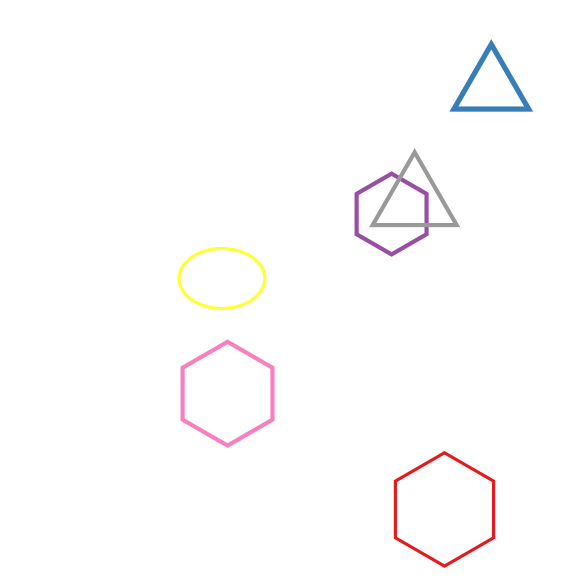[{"shape": "hexagon", "thickness": 1.5, "radius": 0.49, "center": [0.77, 0.117]}, {"shape": "triangle", "thickness": 2.5, "radius": 0.37, "center": [0.851, 0.848]}, {"shape": "hexagon", "thickness": 2, "radius": 0.35, "center": [0.678, 0.629]}, {"shape": "oval", "thickness": 1.5, "radius": 0.37, "center": [0.384, 0.517]}, {"shape": "hexagon", "thickness": 2, "radius": 0.45, "center": [0.394, 0.317]}, {"shape": "triangle", "thickness": 2, "radius": 0.42, "center": [0.718, 0.651]}]